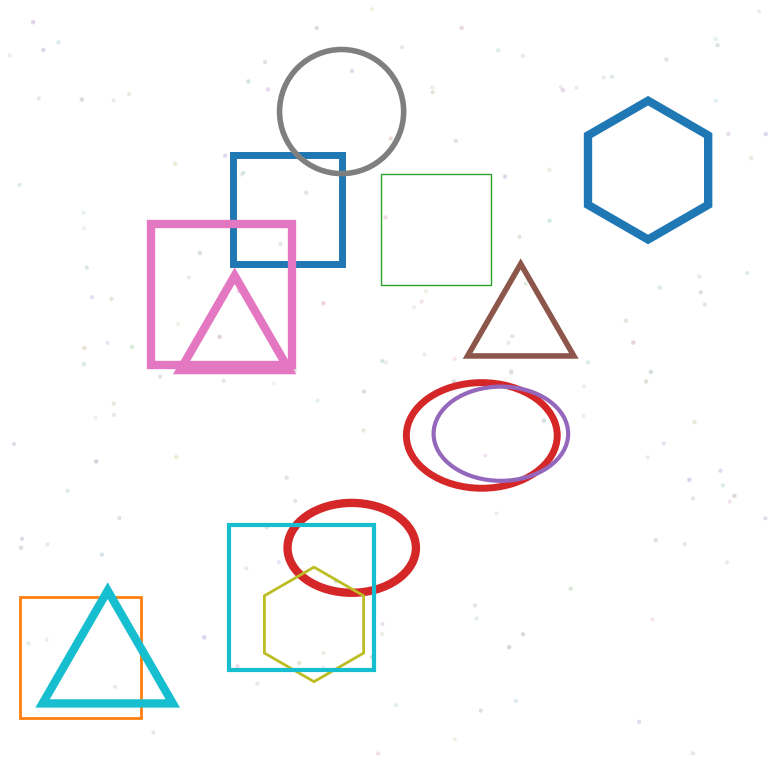[{"shape": "square", "thickness": 2.5, "radius": 0.35, "center": [0.373, 0.728]}, {"shape": "hexagon", "thickness": 3, "radius": 0.45, "center": [0.842, 0.779]}, {"shape": "square", "thickness": 1, "radius": 0.39, "center": [0.105, 0.146]}, {"shape": "square", "thickness": 0.5, "radius": 0.36, "center": [0.566, 0.702]}, {"shape": "oval", "thickness": 2.5, "radius": 0.49, "center": [0.626, 0.434]}, {"shape": "oval", "thickness": 3, "radius": 0.42, "center": [0.457, 0.289]}, {"shape": "oval", "thickness": 1.5, "radius": 0.44, "center": [0.65, 0.437]}, {"shape": "triangle", "thickness": 2, "radius": 0.4, "center": [0.676, 0.578]}, {"shape": "square", "thickness": 3, "radius": 0.46, "center": [0.288, 0.618]}, {"shape": "triangle", "thickness": 3, "radius": 0.41, "center": [0.305, 0.56]}, {"shape": "circle", "thickness": 2, "radius": 0.4, "center": [0.444, 0.855]}, {"shape": "hexagon", "thickness": 1, "radius": 0.37, "center": [0.408, 0.189]}, {"shape": "triangle", "thickness": 3, "radius": 0.49, "center": [0.14, 0.135]}, {"shape": "square", "thickness": 1.5, "radius": 0.47, "center": [0.392, 0.223]}]